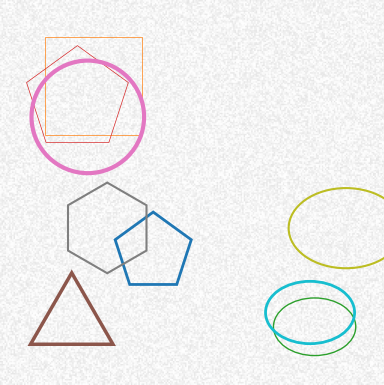[{"shape": "pentagon", "thickness": 2, "radius": 0.52, "center": [0.398, 0.345]}, {"shape": "square", "thickness": 0.5, "radius": 0.63, "center": [0.242, 0.776]}, {"shape": "oval", "thickness": 1, "radius": 0.53, "center": [0.817, 0.151]}, {"shape": "pentagon", "thickness": 0.5, "radius": 0.69, "center": [0.201, 0.743]}, {"shape": "triangle", "thickness": 2.5, "radius": 0.62, "center": [0.186, 0.168]}, {"shape": "circle", "thickness": 3, "radius": 0.73, "center": [0.228, 0.696]}, {"shape": "hexagon", "thickness": 1.5, "radius": 0.59, "center": [0.279, 0.408]}, {"shape": "oval", "thickness": 1.5, "radius": 0.74, "center": [0.898, 0.407]}, {"shape": "oval", "thickness": 2, "radius": 0.58, "center": [0.805, 0.188]}]